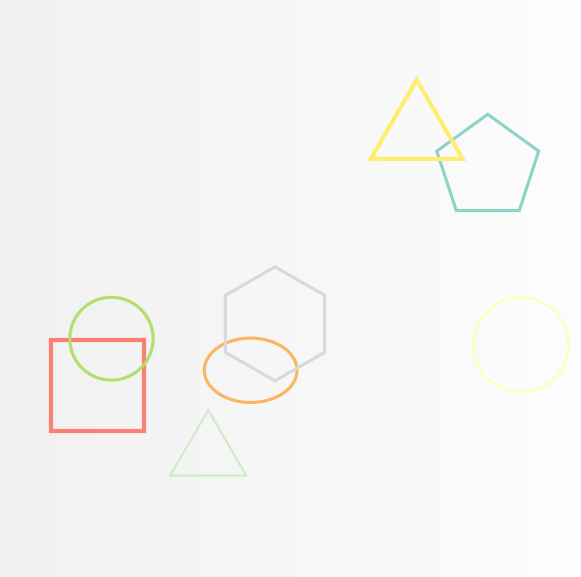[{"shape": "pentagon", "thickness": 1.5, "radius": 0.46, "center": [0.839, 0.709]}, {"shape": "circle", "thickness": 1, "radius": 0.41, "center": [0.896, 0.402]}, {"shape": "square", "thickness": 2, "radius": 0.4, "center": [0.168, 0.332]}, {"shape": "oval", "thickness": 1.5, "radius": 0.4, "center": [0.431, 0.358]}, {"shape": "circle", "thickness": 1.5, "radius": 0.36, "center": [0.192, 0.413]}, {"shape": "hexagon", "thickness": 1.5, "radius": 0.49, "center": [0.473, 0.438]}, {"shape": "triangle", "thickness": 1, "radius": 0.38, "center": [0.358, 0.213]}, {"shape": "triangle", "thickness": 2, "radius": 0.46, "center": [0.717, 0.77]}]